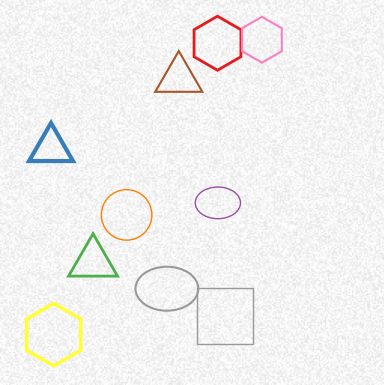[{"shape": "hexagon", "thickness": 2, "radius": 0.35, "center": [0.565, 0.888]}, {"shape": "triangle", "thickness": 3, "radius": 0.33, "center": [0.133, 0.615]}, {"shape": "triangle", "thickness": 2, "radius": 0.37, "center": [0.242, 0.32]}, {"shape": "oval", "thickness": 1, "radius": 0.29, "center": [0.566, 0.473]}, {"shape": "circle", "thickness": 1, "radius": 0.33, "center": [0.329, 0.442]}, {"shape": "hexagon", "thickness": 2.5, "radius": 0.41, "center": [0.14, 0.131]}, {"shape": "triangle", "thickness": 1.5, "radius": 0.35, "center": [0.464, 0.797]}, {"shape": "hexagon", "thickness": 1.5, "radius": 0.3, "center": [0.68, 0.897]}, {"shape": "oval", "thickness": 1.5, "radius": 0.41, "center": [0.433, 0.25]}, {"shape": "square", "thickness": 1, "radius": 0.37, "center": [0.585, 0.178]}]